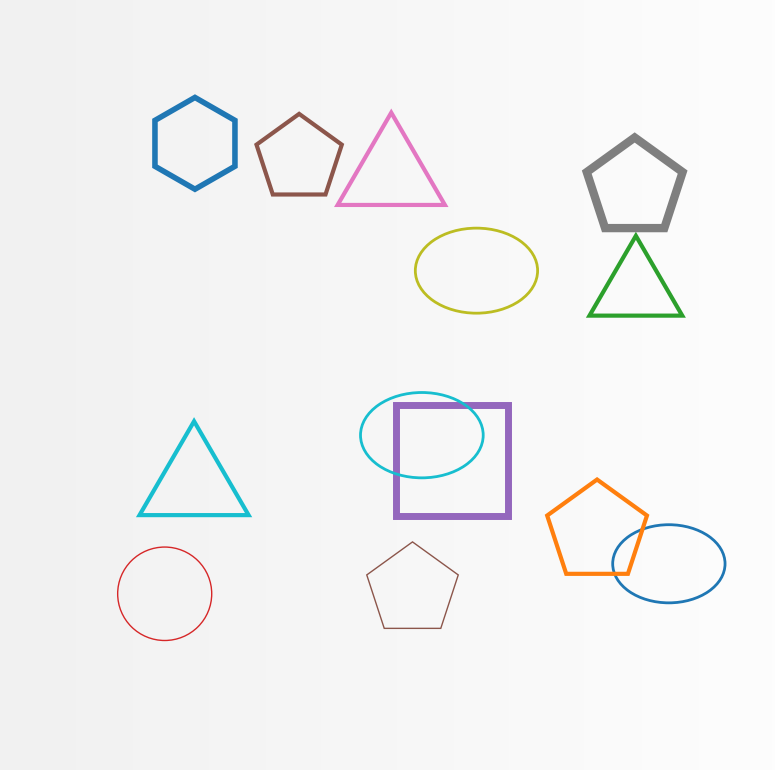[{"shape": "hexagon", "thickness": 2, "radius": 0.3, "center": [0.252, 0.814]}, {"shape": "oval", "thickness": 1, "radius": 0.36, "center": [0.863, 0.268]}, {"shape": "pentagon", "thickness": 1.5, "radius": 0.34, "center": [0.77, 0.31]}, {"shape": "triangle", "thickness": 1.5, "radius": 0.35, "center": [0.82, 0.625]}, {"shape": "circle", "thickness": 0.5, "radius": 0.3, "center": [0.213, 0.229]}, {"shape": "square", "thickness": 2.5, "radius": 0.36, "center": [0.584, 0.402]}, {"shape": "pentagon", "thickness": 0.5, "radius": 0.31, "center": [0.532, 0.234]}, {"shape": "pentagon", "thickness": 1.5, "radius": 0.29, "center": [0.386, 0.794]}, {"shape": "triangle", "thickness": 1.5, "radius": 0.4, "center": [0.505, 0.774]}, {"shape": "pentagon", "thickness": 3, "radius": 0.33, "center": [0.819, 0.756]}, {"shape": "oval", "thickness": 1, "radius": 0.39, "center": [0.615, 0.648]}, {"shape": "triangle", "thickness": 1.5, "radius": 0.41, "center": [0.25, 0.372]}, {"shape": "oval", "thickness": 1, "radius": 0.4, "center": [0.544, 0.435]}]